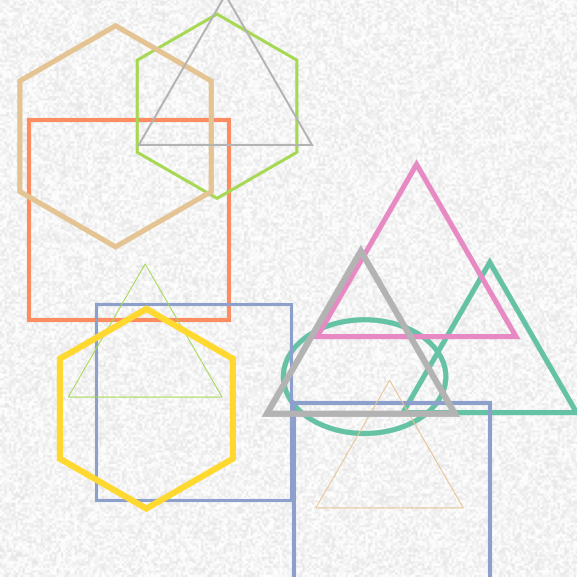[{"shape": "triangle", "thickness": 2.5, "radius": 0.87, "center": [0.848, 0.371]}, {"shape": "oval", "thickness": 2.5, "radius": 0.7, "center": [0.631, 0.347]}, {"shape": "square", "thickness": 2, "radius": 0.87, "center": [0.224, 0.619]}, {"shape": "square", "thickness": 1.5, "radius": 0.85, "center": [0.335, 0.303]}, {"shape": "square", "thickness": 2, "radius": 0.85, "center": [0.679, 0.132]}, {"shape": "triangle", "thickness": 2.5, "radius": 0.99, "center": [0.721, 0.516]}, {"shape": "hexagon", "thickness": 1.5, "radius": 0.8, "center": [0.376, 0.815]}, {"shape": "triangle", "thickness": 0.5, "radius": 0.77, "center": [0.251, 0.388]}, {"shape": "hexagon", "thickness": 3, "radius": 0.86, "center": [0.254, 0.291]}, {"shape": "hexagon", "thickness": 2.5, "radius": 0.96, "center": [0.2, 0.763]}, {"shape": "triangle", "thickness": 0.5, "radius": 0.74, "center": [0.675, 0.193]}, {"shape": "triangle", "thickness": 1, "radius": 0.87, "center": [0.39, 0.835]}, {"shape": "triangle", "thickness": 3, "radius": 0.94, "center": [0.625, 0.377]}]